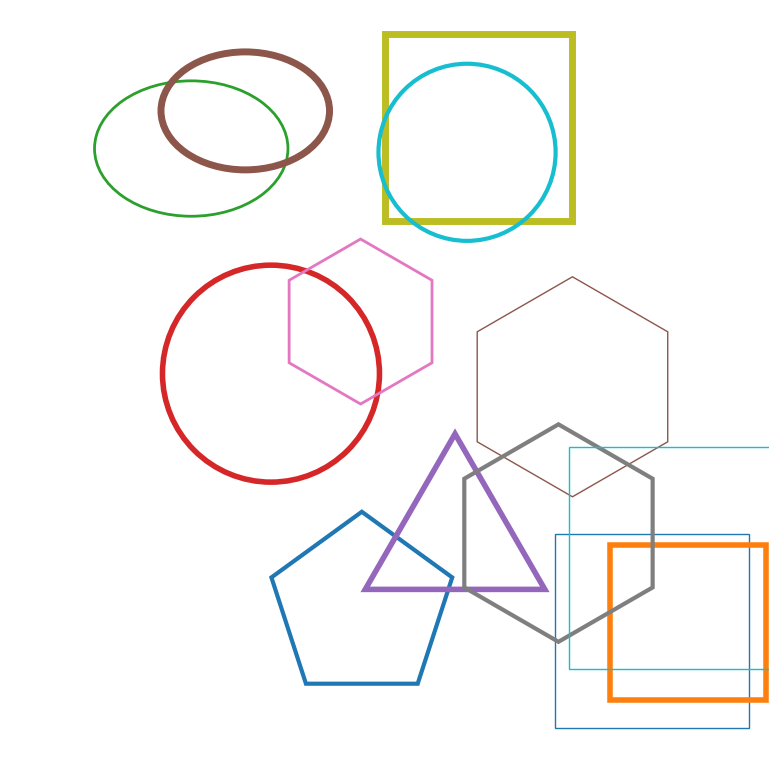[{"shape": "square", "thickness": 0.5, "radius": 0.63, "center": [0.847, 0.18]}, {"shape": "pentagon", "thickness": 1.5, "radius": 0.62, "center": [0.47, 0.212]}, {"shape": "square", "thickness": 2, "radius": 0.5, "center": [0.893, 0.191]}, {"shape": "oval", "thickness": 1, "radius": 0.63, "center": [0.248, 0.807]}, {"shape": "circle", "thickness": 2, "radius": 0.7, "center": [0.352, 0.515]}, {"shape": "triangle", "thickness": 2, "radius": 0.67, "center": [0.591, 0.302]}, {"shape": "oval", "thickness": 2.5, "radius": 0.55, "center": [0.319, 0.856]}, {"shape": "hexagon", "thickness": 0.5, "radius": 0.71, "center": [0.743, 0.498]}, {"shape": "hexagon", "thickness": 1, "radius": 0.54, "center": [0.468, 0.582]}, {"shape": "hexagon", "thickness": 1.5, "radius": 0.71, "center": [0.725, 0.308]}, {"shape": "square", "thickness": 2.5, "radius": 0.61, "center": [0.621, 0.834]}, {"shape": "circle", "thickness": 1.5, "radius": 0.58, "center": [0.607, 0.802]}, {"shape": "square", "thickness": 0.5, "radius": 0.72, "center": [0.883, 0.275]}]